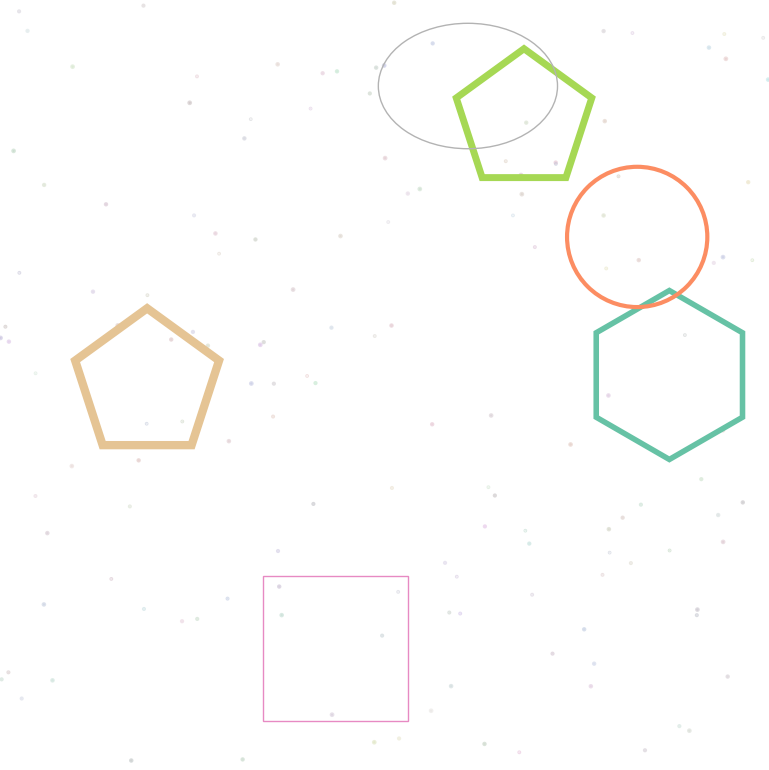[{"shape": "hexagon", "thickness": 2, "radius": 0.55, "center": [0.869, 0.513]}, {"shape": "circle", "thickness": 1.5, "radius": 0.46, "center": [0.828, 0.692]}, {"shape": "square", "thickness": 0.5, "radius": 0.47, "center": [0.436, 0.158]}, {"shape": "pentagon", "thickness": 2.5, "radius": 0.46, "center": [0.681, 0.844]}, {"shape": "pentagon", "thickness": 3, "radius": 0.49, "center": [0.191, 0.501]}, {"shape": "oval", "thickness": 0.5, "radius": 0.58, "center": [0.608, 0.888]}]